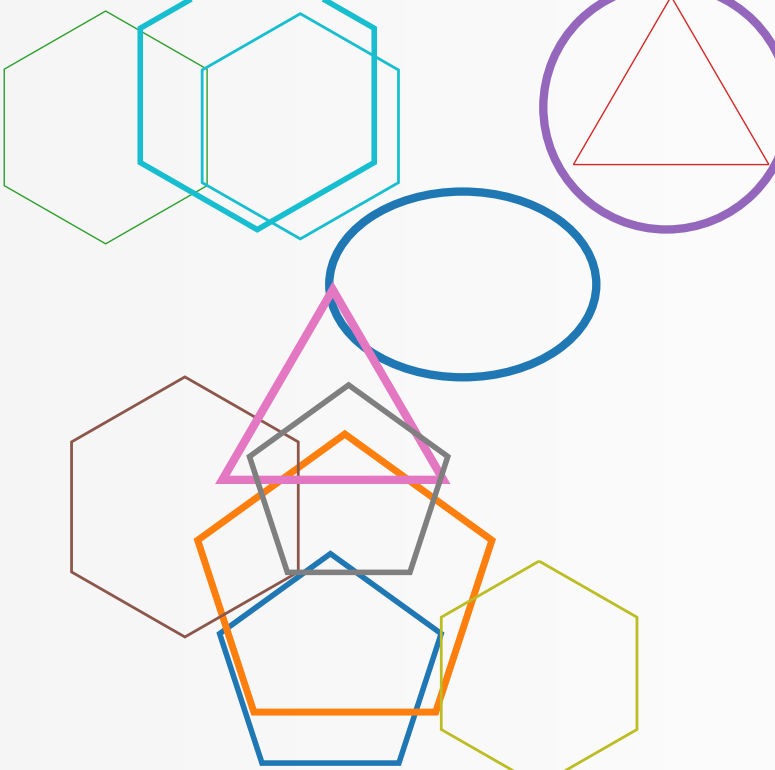[{"shape": "pentagon", "thickness": 2, "radius": 0.75, "center": [0.426, 0.131]}, {"shape": "oval", "thickness": 3, "radius": 0.86, "center": [0.597, 0.631]}, {"shape": "pentagon", "thickness": 2.5, "radius": 1.0, "center": [0.445, 0.237]}, {"shape": "hexagon", "thickness": 0.5, "radius": 0.76, "center": [0.136, 0.835]}, {"shape": "triangle", "thickness": 0.5, "radius": 0.73, "center": [0.866, 0.859]}, {"shape": "circle", "thickness": 3, "radius": 0.79, "center": [0.86, 0.861]}, {"shape": "hexagon", "thickness": 1, "radius": 0.84, "center": [0.239, 0.342]}, {"shape": "triangle", "thickness": 3, "radius": 0.82, "center": [0.429, 0.459]}, {"shape": "pentagon", "thickness": 2, "radius": 0.67, "center": [0.45, 0.365]}, {"shape": "hexagon", "thickness": 1, "radius": 0.73, "center": [0.696, 0.125]}, {"shape": "hexagon", "thickness": 1, "radius": 0.73, "center": [0.388, 0.836]}, {"shape": "hexagon", "thickness": 2, "radius": 0.87, "center": [0.332, 0.876]}]